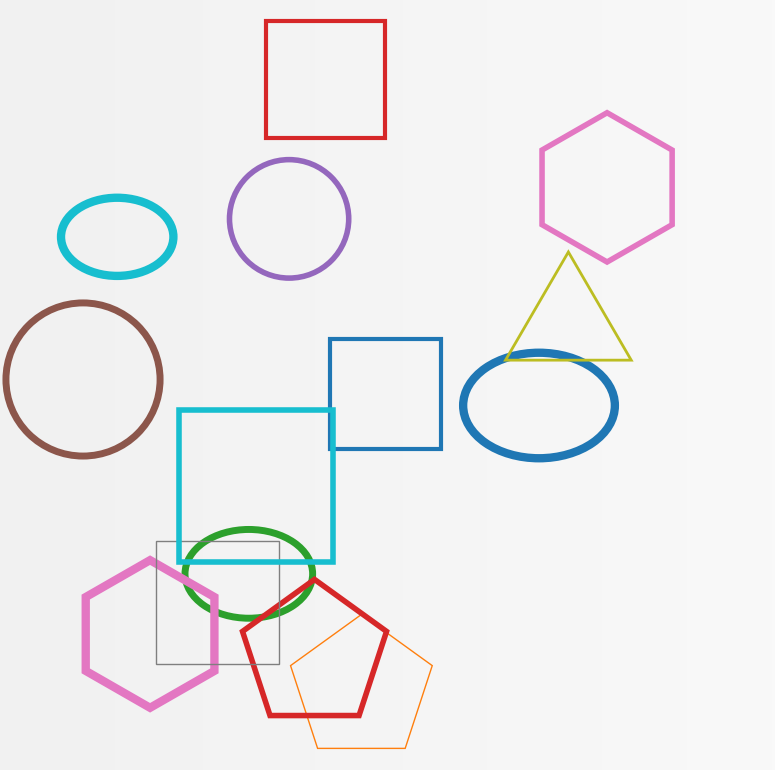[{"shape": "oval", "thickness": 3, "radius": 0.49, "center": [0.695, 0.473]}, {"shape": "square", "thickness": 1.5, "radius": 0.36, "center": [0.497, 0.488]}, {"shape": "pentagon", "thickness": 0.5, "radius": 0.48, "center": [0.466, 0.106]}, {"shape": "oval", "thickness": 2.5, "radius": 0.41, "center": [0.321, 0.255]}, {"shape": "square", "thickness": 1.5, "radius": 0.38, "center": [0.42, 0.897]}, {"shape": "pentagon", "thickness": 2, "radius": 0.49, "center": [0.406, 0.15]}, {"shape": "circle", "thickness": 2, "radius": 0.38, "center": [0.373, 0.716]}, {"shape": "circle", "thickness": 2.5, "radius": 0.5, "center": [0.107, 0.507]}, {"shape": "hexagon", "thickness": 2, "radius": 0.48, "center": [0.783, 0.757]}, {"shape": "hexagon", "thickness": 3, "radius": 0.48, "center": [0.194, 0.177]}, {"shape": "square", "thickness": 0.5, "radius": 0.4, "center": [0.281, 0.218]}, {"shape": "triangle", "thickness": 1, "radius": 0.47, "center": [0.733, 0.579]}, {"shape": "oval", "thickness": 3, "radius": 0.36, "center": [0.151, 0.692]}, {"shape": "square", "thickness": 2, "radius": 0.5, "center": [0.33, 0.369]}]